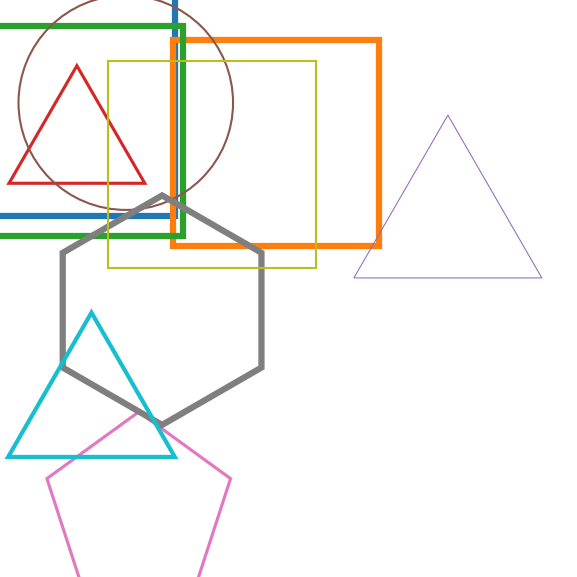[{"shape": "square", "thickness": 3, "radius": 0.96, "center": [0.111, 0.817]}, {"shape": "square", "thickness": 3, "radius": 0.89, "center": [0.478, 0.751]}, {"shape": "square", "thickness": 3, "radius": 0.91, "center": [0.134, 0.772]}, {"shape": "triangle", "thickness": 1.5, "radius": 0.68, "center": [0.133, 0.75]}, {"shape": "triangle", "thickness": 0.5, "radius": 0.94, "center": [0.776, 0.612]}, {"shape": "circle", "thickness": 1, "radius": 0.93, "center": [0.218, 0.821]}, {"shape": "pentagon", "thickness": 1.5, "radius": 0.84, "center": [0.24, 0.119]}, {"shape": "hexagon", "thickness": 3, "radius": 0.99, "center": [0.281, 0.462]}, {"shape": "square", "thickness": 1, "radius": 0.9, "center": [0.367, 0.714]}, {"shape": "triangle", "thickness": 2, "radius": 0.83, "center": [0.158, 0.291]}]